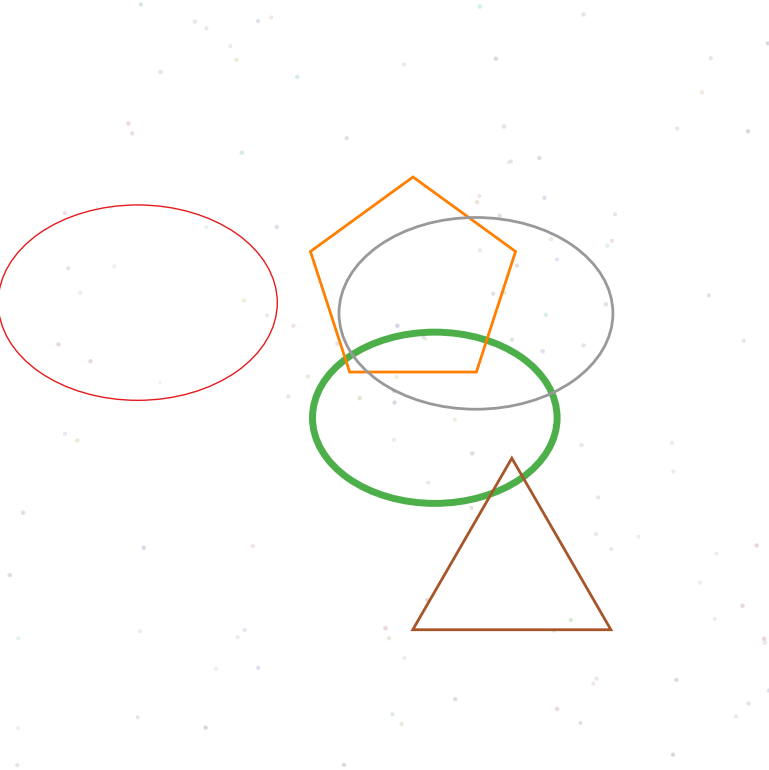[{"shape": "oval", "thickness": 0.5, "radius": 0.91, "center": [0.179, 0.607]}, {"shape": "oval", "thickness": 2.5, "radius": 0.79, "center": [0.565, 0.457]}, {"shape": "pentagon", "thickness": 1, "radius": 0.7, "center": [0.536, 0.63]}, {"shape": "triangle", "thickness": 1, "radius": 0.74, "center": [0.665, 0.256]}, {"shape": "oval", "thickness": 1, "radius": 0.89, "center": [0.618, 0.593]}]